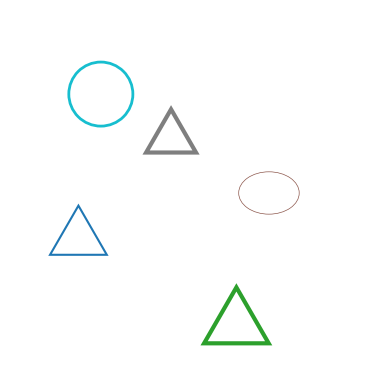[{"shape": "triangle", "thickness": 1.5, "radius": 0.43, "center": [0.204, 0.381]}, {"shape": "triangle", "thickness": 3, "radius": 0.48, "center": [0.614, 0.157]}, {"shape": "oval", "thickness": 0.5, "radius": 0.39, "center": [0.699, 0.499]}, {"shape": "triangle", "thickness": 3, "radius": 0.37, "center": [0.444, 0.641]}, {"shape": "circle", "thickness": 2, "radius": 0.42, "center": [0.262, 0.756]}]